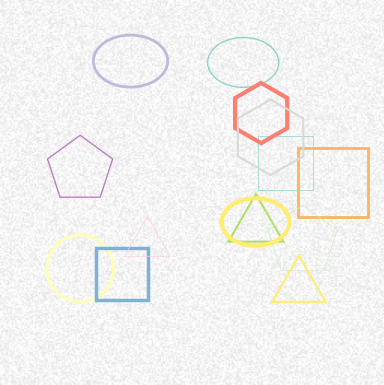[{"shape": "square", "thickness": 0.5, "radius": 0.36, "center": [0.742, 0.577]}, {"shape": "oval", "thickness": 1, "radius": 0.46, "center": [0.632, 0.838]}, {"shape": "circle", "thickness": 2, "radius": 0.43, "center": [0.209, 0.303]}, {"shape": "oval", "thickness": 2, "radius": 0.48, "center": [0.339, 0.841]}, {"shape": "hexagon", "thickness": 3, "radius": 0.39, "center": [0.678, 0.706]}, {"shape": "square", "thickness": 2.5, "radius": 0.34, "center": [0.317, 0.288]}, {"shape": "square", "thickness": 2, "radius": 0.45, "center": [0.865, 0.526]}, {"shape": "triangle", "thickness": 1.5, "radius": 0.41, "center": [0.665, 0.414]}, {"shape": "triangle", "thickness": 0.5, "radius": 0.34, "center": [0.383, 0.369]}, {"shape": "hexagon", "thickness": 1.5, "radius": 0.49, "center": [0.703, 0.643]}, {"shape": "pentagon", "thickness": 1, "radius": 0.44, "center": [0.208, 0.56]}, {"shape": "pentagon", "thickness": 0.5, "radius": 0.47, "center": [0.786, 0.373]}, {"shape": "triangle", "thickness": 1.5, "radius": 0.4, "center": [0.777, 0.256]}, {"shape": "oval", "thickness": 3, "radius": 0.44, "center": [0.664, 0.423]}]